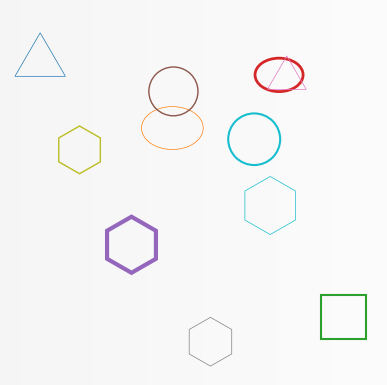[{"shape": "triangle", "thickness": 0.5, "radius": 0.38, "center": [0.104, 0.839]}, {"shape": "oval", "thickness": 0.5, "radius": 0.4, "center": [0.445, 0.667]}, {"shape": "square", "thickness": 1.5, "radius": 0.29, "center": [0.887, 0.177]}, {"shape": "oval", "thickness": 2, "radius": 0.31, "center": [0.72, 0.806]}, {"shape": "hexagon", "thickness": 3, "radius": 0.36, "center": [0.339, 0.364]}, {"shape": "circle", "thickness": 1, "radius": 0.32, "center": [0.448, 0.763]}, {"shape": "triangle", "thickness": 0.5, "radius": 0.29, "center": [0.74, 0.797]}, {"shape": "hexagon", "thickness": 0.5, "radius": 0.32, "center": [0.543, 0.112]}, {"shape": "hexagon", "thickness": 1, "radius": 0.31, "center": [0.205, 0.611]}, {"shape": "hexagon", "thickness": 0.5, "radius": 0.38, "center": [0.697, 0.466]}, {"shape": "circle", "thickness": 1.5, "radius": 0.34, "center": [0.656, 0.638]}]